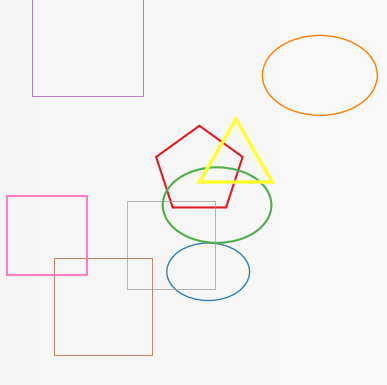[{"shape": "pentagon", "thickness": 1.5, "radius": 0.59, "center": [0.515, 0.556]}, {"shape": "oval", "thickness": 1, "radius": 0.53, "center": [0.537, 0.294]}, {"shape": "oval", "thickness": 1.5, "radius": 0.7, "center": [0.56, 0.467]}, {"shape": "square", "thickness": 0.5, "radius": 0.71, "center": [0.225, 0.893]}, {"shape": "oval", "thickness": 1, "radius": 0.74, "center": [0.825, 0.804]}, {"shape": "triangle", "thickness": 2.5, "radius": 0.54, "center": [0.609, 0.582]}, {"shape": "square", "thickness": 0.5, "radius": 0.63, "center": [0.266, 0.204]}, {"shape": "square", "thickness": 1.5, "radius": 0.51, "center": [0.121, 0.388]}, {"shape": "square", "thickness": 0.5, "radius": 0.57, "center": [0.441, 0.363]}]